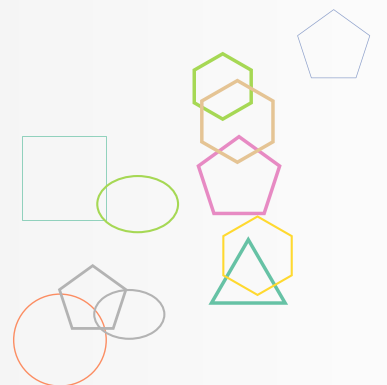[{"shape": "triangle", "thickness": 2.5, "radius": 0.55, "center": [0.641, 0.268]}, {"shape": "square", "thickness": 0.5, "radius": 0.54, "center": [0.165, 0.537]}, {"shape": "circle", "thickness": 1, "radius": 0.6, "center": [0.155, 0.117]}, {"shape": "pentagon", "thickness": 0.5, "radius": 0.49, "center": [0.861, 0.877]}, {"shape": "pentagon", "thickness": 2.5, "radius": 0.55, "center": [0.617, 0.535]}, {"shape": "oval", "thickness": 1.5, "radius": 0.52, "center": [0.355, 0.47]}, {"shape": "hexagon", "thickness": 2.5, "radius": 0.42, "center": [0.575, 0.775]}, {"shape": "hexagon", "thickness": 1.5, "radius": 0.51, "center": [0.665, 0.336]}, {"shape": "hexagon", "thickness": 2.5, "radius": 0.53, "center": [0.613, 0.685]}, {"shape": "oval", "thickness": 1.5, "radius": 0.45, "center": [0.334, 0.183]}, {"shape": "pentagon", "thickness": 2, "radius": 0.45, "center": [0.239, 0.22]}]